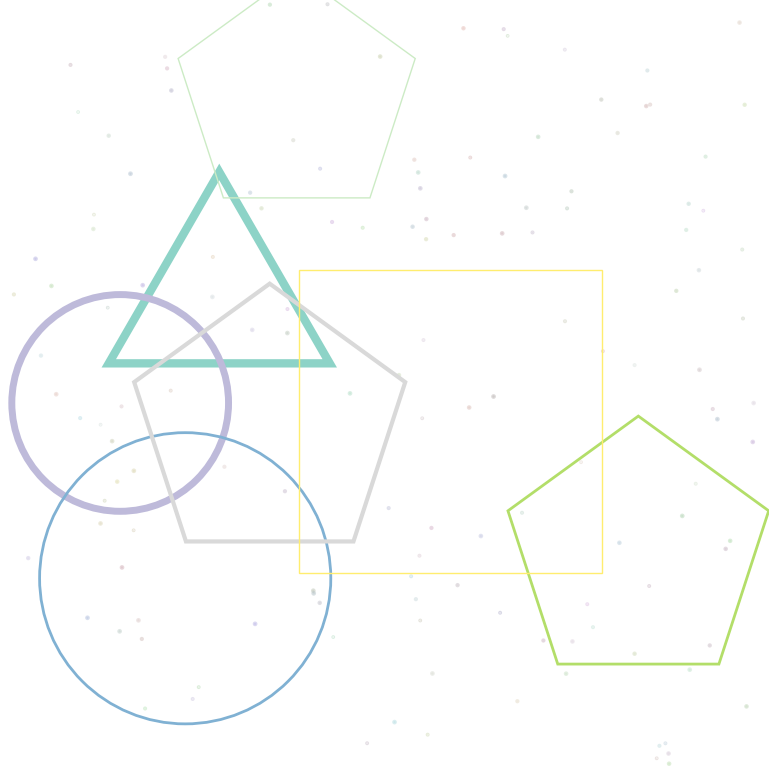[{"shape": "triangle", "thickness": 3, "radius": 0.83, "center": [0.285, 0.611]}, {"shape": "circle", "thickness": 2.5, "radius": 0.7, "center": [0.156, 0.477]}, {"shape": "circle", "thickness": 1, "radius": 0.95, "center": [0.241, 0.249]}, {"shape": "pentagon", "thickness": 1, "radius": 0.89, "center": [0.829, 0.282]}, {"shape": "pentagon", "thickness": 1.5, "radius": 0.93, "center": [0.35, 0.447]}, {"shape": "pentagon", "thickness": 0.5, "radius": 0.81, "center": [0.385, 0.874]}, {"shape": "square", "thickness": 0.5, "radius": 0.98, "center": [0.585, 0.453]}]